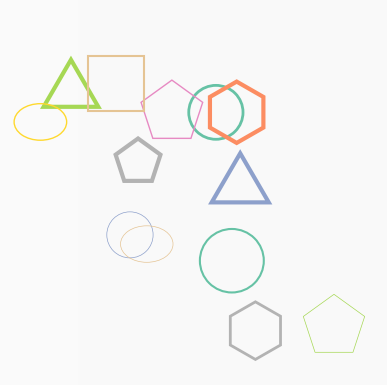[{"shape": "circle", "thickness": 1.5, "radius": 0.41, "center": [0.598, 0.323]}, {"shape": "circle", "thickness": 2, "radius": 0.35, "center": [0.557, 0.708]}, {"shape": "hexagon", "thickness": 3, "radius": 0.4, "center": [0.611, 0.708]}, {"shape": "circle", "thickness": 0.5, "radius": 0.3, "center": [0.335, 0.39]}, {"shape": "triangle", "thickness": 3, "radius": 0.42, "center": [0.62, 0.517]}, {"shape": "pentagon", "thickness": 1, "radius": 0.42, "center": [0.444, 0.708]}, {"shape": "pentagon", "thickness": 0.5, "radius": 0.42, "center": [0.862, 0.152]}, {"shape": "triangle", "thickness": 3, "radius": 0.41, "center": [0.183, 0.763]}, {"shape": "oval", "thickness": 1, "radius": 0.34, "center": [0.104, 0.683]}, {"shape": "oval", "thickness": 0.5, "radius": 0.34, "center": [0.379, 0.366]}, {"shape": "square", "thickness": 1.5, "radius": 0.36, "center": [0.299, 0.783]}, {"shape": "pentagon", "thickness": 3, "radius": 0.3, "center": [0.356, 0.579]}, {"shape": "hexagon", "thickness": 2, "radius": 0.37, "center": [0.659, 0.141]}]